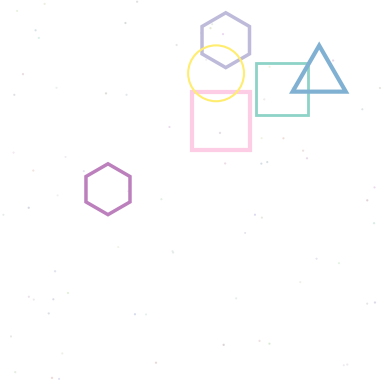[{"shape": "square", "thickness": 2, "radius": 0.34, "center": [0.733, 0.769]}, {"shape": "hexagon", "thickness": 2.5, "radius": 0.36, "center": [0.586, 0.896]}, {"shape": "triangle", "thickness": 3, "radius": 0.4, "center": [0.829, 0.802]}, {"shape": "square", "thickness": 3, "radius": 0.38, "center": [0.574, 0.686]}, {"shape": "hexagon", "thickness": 2.5, "radius": 0.33, "center": [0.28, 0.509]}, {"shape": "circle", "thickness": 1.5, "radius": 0.36, "center": [0.561, 0.81]}]